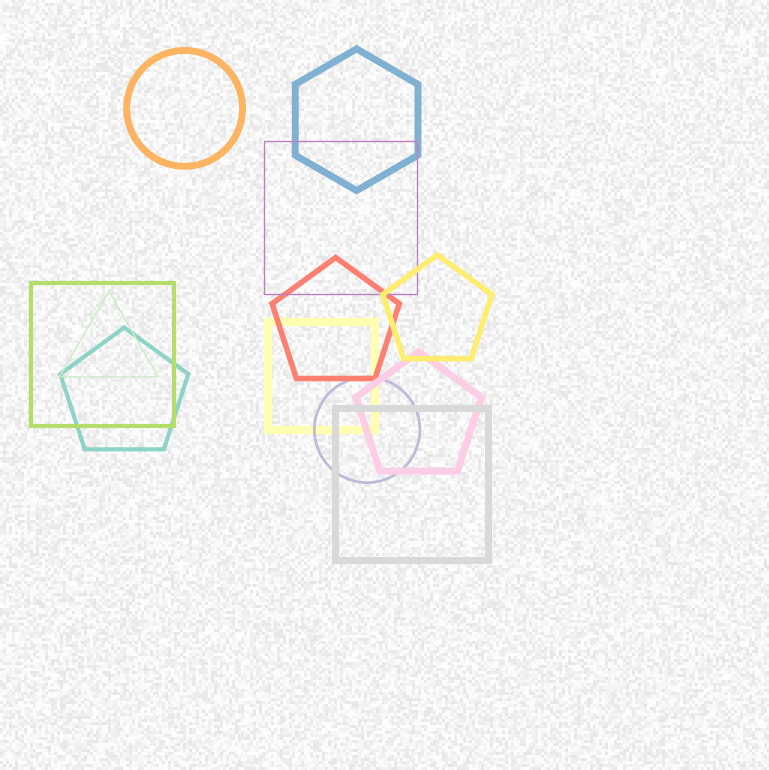[{"shape": "pentagon", "thickness": 1.5, "radius": 0.44, "center": [0.161, 0.487]}, {"shape": "square", "thickness": 3, "radius": 0.35, "center": [0.418, 0.512]}, {"shape": "circle", "thickness": 1, "radius": 0.34, "center": [0.477, 0.442]}, {"shape": "pentagon", "thickness": 2, "radius": 0.43, "center": [0.436, 0.579]}, {"shape": "hexagon", "thickness": 2.5, "radius": 0.46, "center": [0.463, 0.844]}, {"shape": "circle", "thickness": 2.5, "radius": 0.38, "center": [0.24, 0.859]}, {"shape": "square", "thickness": 1.5, "radius": 0.46, "center": [0.133, 0.54]}, {"shape": "pentagon", "thickness": 2.5, "radius": 0.43, "center": [0.544, 0.458]}, {"shape": "square", "thickness": 2.5, "radius": 0.5, "center": [0.535, 0.371]}, {"shape": "square", "thickness": 0.5, "radius": 0.5, "center": [0.442, 0.717]}, {"shape": "triangle", "thickness": 0.5, "radius": 0.37, "center": [0.141, 0.548]}, {"shape": "pentagon", "thickness": 2, "radius": 0.37, "center": [0.568, 0.595]}]